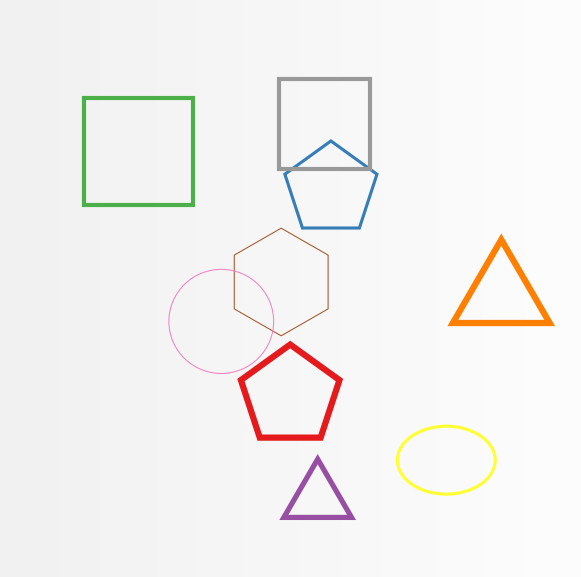[{"shape": "pentagon", "thickness": 3, "radius": 0.45, "center": [0.499, 0.313]}, {"shape": "pentagon", "thickness": 1.5, "radius": 0.42, "center": [0.569, 0.672]}, {"shape": "square", "thickness": 2, "radius": 0.47, "center": [0.238, 0.737]}, {"shape": "triangle", "thickness": 2.5, "radius": 0.34, "center": [0.547, 0.137]}, {"shape": "triangle", "thickness": 3, "radius": 0.48, "center": [0.862, 0.488]}, {"shape": "oval", "thickness": 1.5, "radius": 0.42, "center": [0.768, 0.202]}, {"shape": "hexagon", "thickness": 0.5, "radius": 0.47, "center": [0.484, 0.511]}, {"shape": "circle", "thickness": 0.5, "radius": 0.45, "center": [0.381, 0.443]}, {"shape": "square", "thickness": 2, "radius": 0.39, "center": [0.558, 0.785]}]